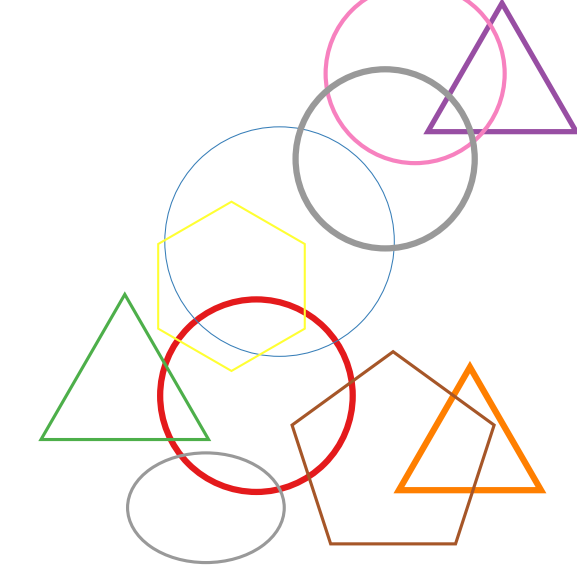[{"shape": "circle", "thickness": 3, "radius": 0.83, "center": [0.444, 0.314]}, {"shape": "circle", "thickness": 0.5, "radius": 0.99, "center": [0.484, 0.581]}, {"shape": "triangle", "thickness": 1.5, "radius": 0.84, "center": [0.216, 0.322]}, {"shape": "triangle", "thickness": 2.5, "radius": 0.74, "center": [0.869, 0.845]}, {"shape": "triangle", "thickness": 3, "radius": 0.71, "center": [0.814, 0.221]}, {"shape": "hexagon", "thickness": 1, "radius": 0.73, "center": [0.401, 0.503]}, {"shape": "pentagon", "thickness": 1.5, "radius": 0.92, "center": [0.681, 0.206]}, {"shape": "circle", "thickness": 2, "radius": 0.78, "center": [0.719, 0.872]}, {"shape": "circle", "thickness": 3, "radius": 0.78, "center": [0.667, 0.724]}, {"shape": "oval", "thickness": 1.5, "radius": 0.68, "center": [0.357, 0.12]}]